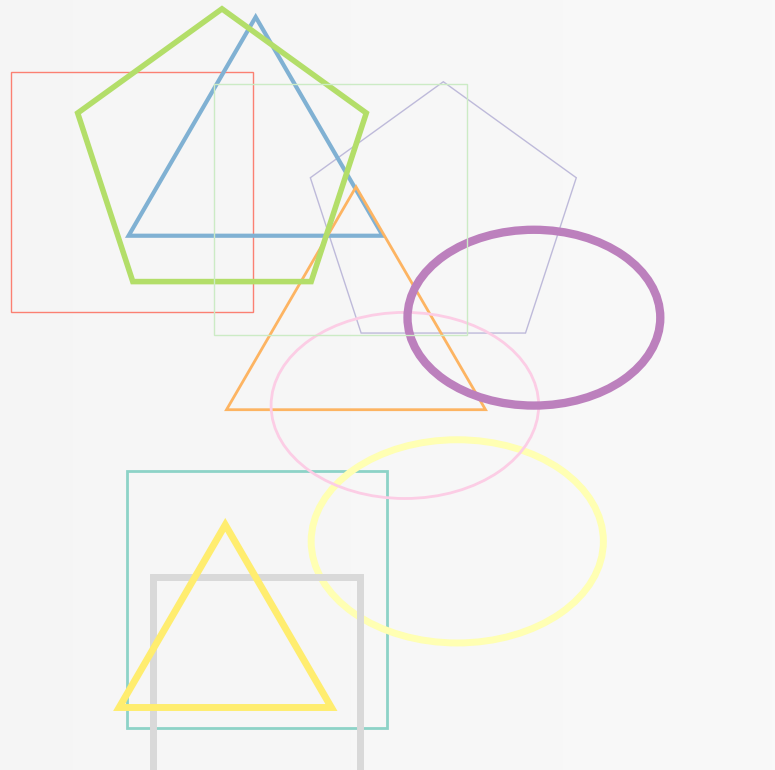[{"shape": "square", "thickness": 1, "radius": 0.84, "center": [0.332, 0.221]}, {"shape": "oval", "thickness": 2.5, "radius": 0.94, "center": [0.59, 0.297]}, {"shape": "pentagon", "thickness": 0.5, "radius": 0.9, "center": [0.572, 0.713]}, {"shape": "square", "thickness": 0.5, "radius": 0.78, "center": [0.17, 0.751]}, {"shape": "triangle", "thickness": 1.5, "radius": 0.95, "center": [0.33, 0.789]}, {"shape": "triangle", "thickness": 1, "radius": 0.96, "center": [0.459, 0.564]}, {"shape": "pentagon", "thickness": 2, "radius": 0.98, "center": [0.286, 0.793]}, {"shape": "oval", "thickness": 1, "radius": 0.86, "center": [0.522, 0.473]}, {"shape": "square", "thickness": 2.5, "radius": 0.67, "center": [0.331, 0.117]}, {"shape": "oval", "thickness": 3, "radius": 0.82, "center": [0.689, 0.587]}, {"shape": "square", "thickness": 0.5, "radius": 0.82, "center": [0.439, 0.728]}, {"shape": "triangle", "thickness": 2.5, "radius": 0.79, "center": [0.291, 0.16]}]